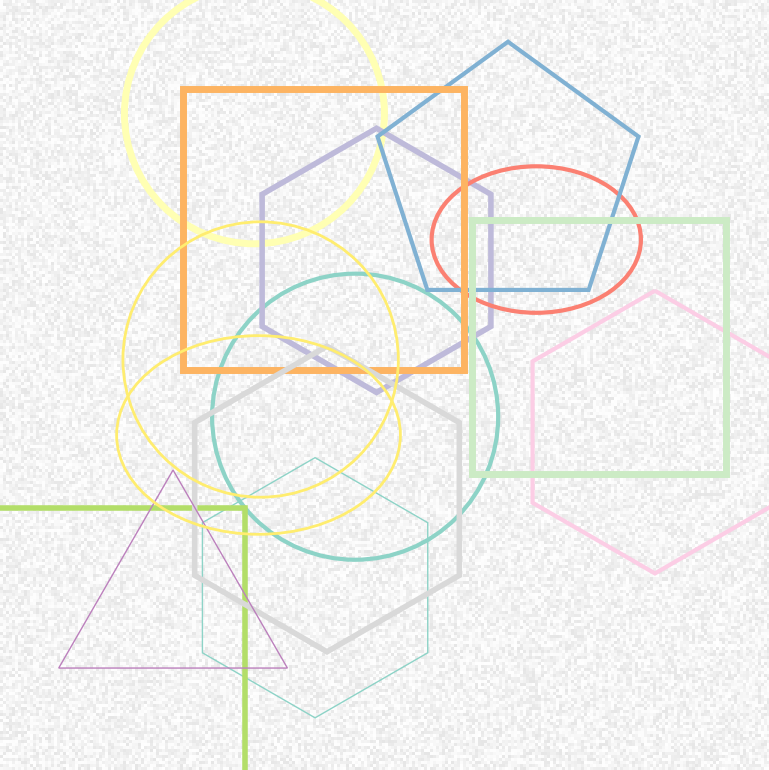[{"shape": "circle", "thickness": 1.5, "radius": 0.93, "center": [0.461, 0.459]}, {"shape": "hexagon", "thickness": 0.5, "radius": 0.84, "center": [0.409, 0.237]}, {"shape": "circle", "thickness": 2.5, "radius": 0.84, "center": [0.33, 0.852]}, {"shape": "hexagon", "thickness": 2, "radius": 0.86, "center": [0.489, 0.662]}, {"shape": "oval", "thickness": 1.5, "radius": 0.68, "center": [0.696, 0.689]}, {"shape": "pentagon", "thickness": 1.5, "radius": 0.89, "center": [0.66, 0.768]}, {"shape": "square", "thickness": 2.5, "radius": 0.91, "center": [0.42, 0.702]}, {"shape": "square", "thickness": 2, "radius": 0.86, "center": [0.146, 0.167]}, {"shape": "hexagon", "thickness": 1.5, "radius": 0.92, "center": [0.851, 0.439]}, {"shape": "hexagon", "thickness": 2, "radius": 0.99, "center": [0.425, 0.352]}, {"shape": "triangle", "thickness": 0.5, "radius": 0.86, "center": [0.225, 0.218]}, {"shape": "square", "thickness": 2.5, "radius": 0.82, "center": [0.778, 0.549]}, {"shape": "oval", "thickness": 1, "radius": 0.92, "center": [0.336, 0.435]}, {"shape": "circle", "thickness": 1, "radius": 0.89, "center": [0.338, 0.533]}]